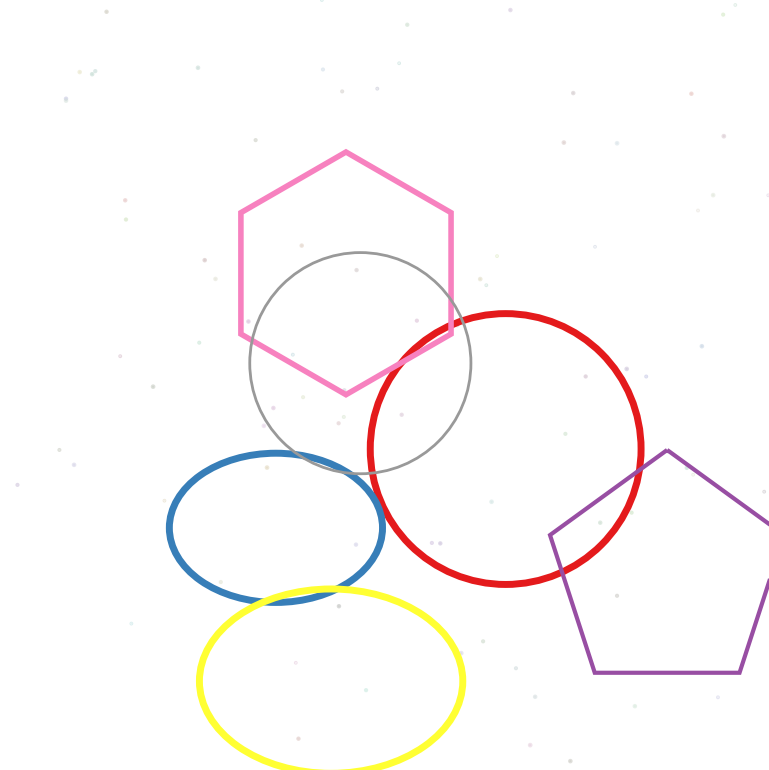[{"shape": "circle", "thickness": 2.5, "radius": 0.88, "center": [0.657, 0.417]}, {"shape": "oval", "thickness": 2.5, "radius": 0.69, "center": [0.358, 0.315]}, {"shape": "pentagon", "thickness": 1.5, "radius": 0.8, "center": [0.866, 0.256]}, {"shape": "oval", "thickness": 2.5, "radius": 0.86, "center": [0.43, 0.115]}, {"shape": "hexagon", "thickness": 2, "radius": 0.79, "center": [0.449, 0.645]}, {"shape": "circle", "thickness": 1, "radius": 0.72, "center": [0.468, 0.528]}]